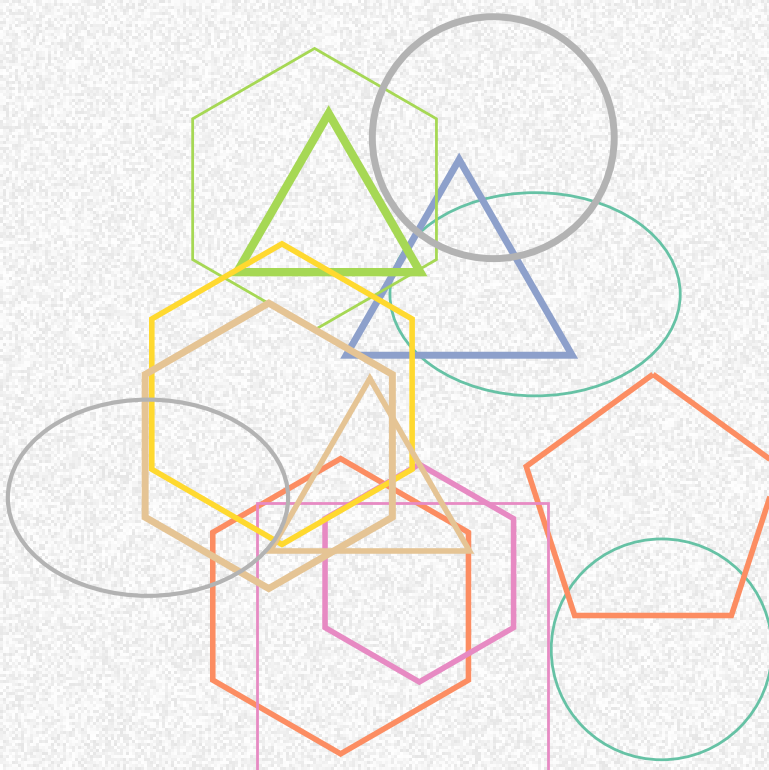[{"shape": "circle", "thickness": 1, "radius": 0.72, "center": [0.859, 0.157]}, {"shape": "oval", "thickness": 1, "radius": 0.94, "center": [0.695, 0.618]}, {"shape": "hexagon", "thickness": 2, "radius": 0.96, "center": [0.442, 0.213]}, {"shape": "pentagon", "thickness": 2, "radius": 0.87, "center": [0.848, 0.341]}, {"shape": "triangle", "thickness": 2.5, "radius": 0.85, "center": [0.596, 0.623]}, {"shape": "hexagon", "thickness": 2, "radius": 0.71, "center": [0.545, 0.256]}, {"shape": "square", "thickness": 1, "radius": 0.94, "center": [0.523, 0.158]}, {"shape": "triangle", "thickness": 3, "radius": 0.69, "center": [0.427, 0.715]}, {"shape": "hexagon", "thickness": 1, "radius": 0.91, "center": [0.409, 0.754]}, {"shape": "hexagon", "thickness": 2, "radius": 0.98, "center": [0.366, 0.488]}, {"shape": "hexagon", "thickness": 2.5, "radius": 0.93, "center": [0.349, 0.421]}, {"shape": "triangle", "thickness": 2, "radius": 0.75, "center": [0.48, 0.359]}, {"shape": "circle", "thickness": 2.5, "radius": 0.79, "center": [0.641, 0.821]}, {"shape": "oval", "thickness": 1.5, "radius": 0.91, "center": [0.192, 0.354]}]